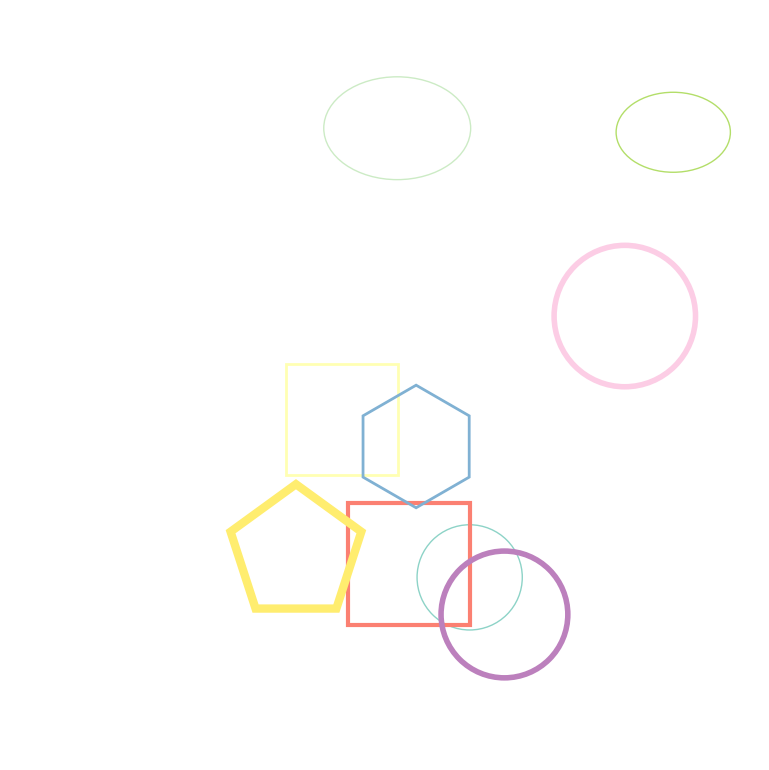[{"shape": "circle", "thickness": 0.5, "radius": 0.34, "center": [0.61, 0.25]}, {"shape": "square", "thickness": 1, "radius": 0.36, "center": [0.444, 0.455]}, {"shape": "square", "thickness": 1.5, "radius": 0.4, "center": [0.531, 0.268]}, {"shape": "hexagon", "thickness": 1, "radius": 0.4, "center": [0.54, 0.42]}, {"shape": "oval", "thickness": 0.5, "radius": 0.37, "center": [0.874, 0.828]}, {"shape": "circle", "thickness": 2, "radius": 0.46, "center": [0.811, 0.59]}, {"shape": "circle", "thickness": 2, "radius": 0.41, "center": [0.655, 0.202]}, {"shape": "oval", "thickness": 0.5, "radius": 0.48, "center": [0.516, 0.833]}, {"shape": "pentagon", "thickness": 3, "radius": 0.45, "center": [0.384, 0.282]}]